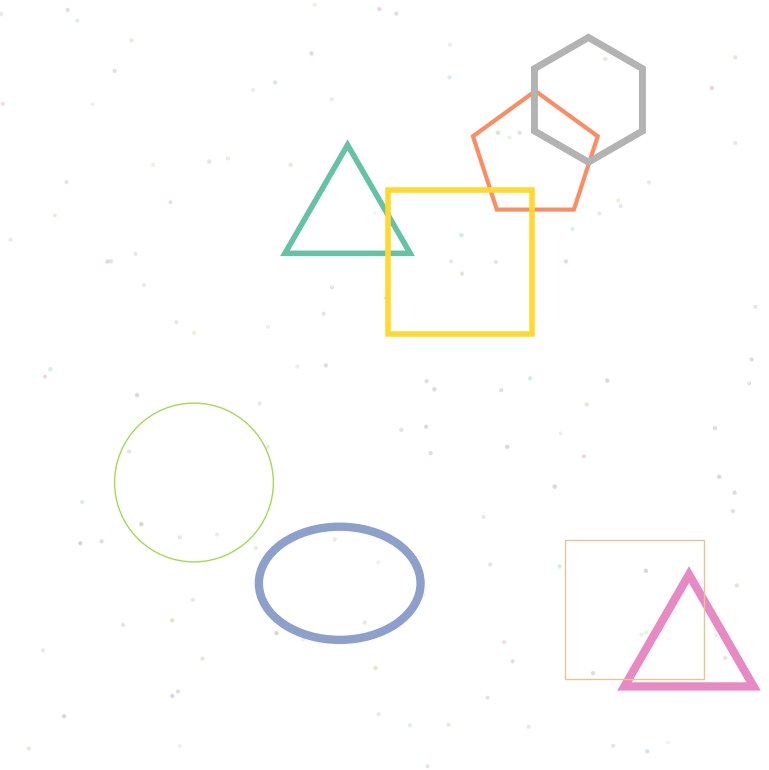[{"shape": "triangle", "thickness": 2, "radius": 0.47, "center": [0.451, 0.718]}, {"shape": "pentagon", "thickness": 1.5, "radius": 0.43, "center": [0.695, 0.797]}, {"shape": "oval", "thickness": 3, "radius": 0.53, "center": [0.441, 0.242]}, {"shape": "triangle", "thickness": 3, "radius": 0.48, "center": [0.895, 0.157]}, {"shape": "circle", "thickness": 0.5, "radius": 0.52, "center": [0.252, 0.373]}, {"shape": "square", "thickness": 2, "radius": 0.47, "center": [0.598, 0.66]}, {"shape": "square", "thickness": 0.5, "radius": 0.45, "center": [0.824, 0.209]}, {"shape": "hexagon", "thickness": 2.5, "radius": 0.4, "center": [0.764, 0.87]}]